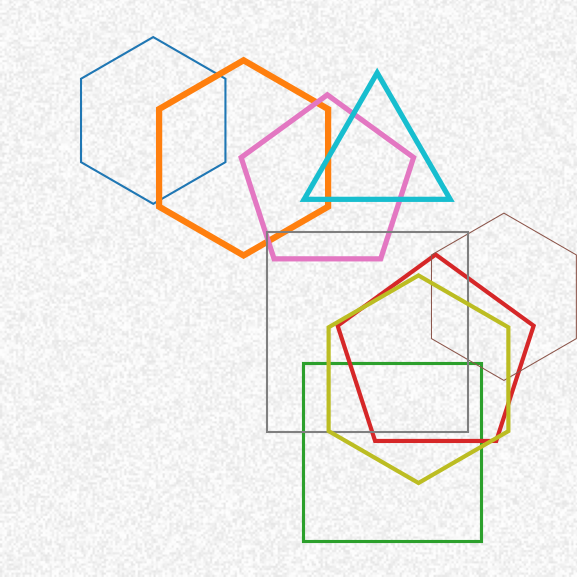[{"shape": "hexagon", "thickness": 1, "radius": 0.72, "center": [0.265, 0.791]}, {"shape": "hexagon", "thickness": 3, "radius": 0.84, "center": [0.422, 0.726]}, {"shape": "square", "thickness": 1.5, "radius": 0.77, "center": [0.679, 0.217]}, {"shape": "pentagon", "thickness": 2, "radius": 0.89, "center": [0.754, 0.38]}, {"shape": "hexagon", "thickness": 0.5, "radius": 0.72, "center": [0.873, 0.485]}, {"shape": "pentagon", "thickness": 2.5, "radius": 0.78, "center": [0.567, 0.678]}, {"shape": "square", "thickness": 1, "radius": 0.87, "center": [0.636, 0.424]}, {"shape": "hexagon", "thickness": 2, "radius": 0.9, "center": [0.725, 0.342]}, {"shape": "triangle", "thickness": 2.5, "radius": 0.73, "center": [0.653, 0.727]}]